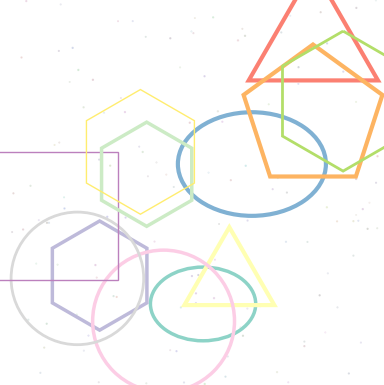[{"shape": "oval", "thickness": 2.5, "radius": 0.68, "center": [0.527, 0.211]}, {"shape": "triangle", "thickness": 3, "radius": 0.67, "center": [0.596, 0.275]}, {"shape": "hexagon", "thickness": 2.5, "radius": 0.71, "center": [0.259, 0.284]}, {"shape": "triangle", "thickness": 3, "radius": 0.97, "center": [0.814, 0.888]}, {"shape": "oval", "thickness": 3, "radius": 0.96, "center": [0.654, 0.574]}, {"shape": "pentagon", "thickness": 3, "radius": 0.95, "center": [0.813, 0.695]}, {"shape": "hexagon", "thickness": 2, "radius": 0.91, "center": [0.891, 0.737]}, {"shape": "circle", "thickness": 2.5, "radius": 0.92, "center": [0.425, 0.166]}, {"shape": "circle", "thickness": 2, "radius": 0.86, "center": [0.201, 0.277]}, {"shape": "square", "thickness": 1, "radius": 0.83, "center": [0.141, 0.44]}, {"shape": "hexagon", "thickness": 2.5, "radius": 0.68, "center": [0.381, 0.547]}, {"shape": "hexagon", "thickness": 1, "radius": 0.81, "center": [0.365, 0.606]}]